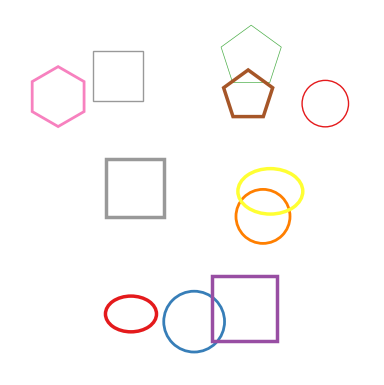[{"shape": "circle", "thickness": 1, "radius": 0.3, "center": [0.845, 0.731]}, {"shape": "oval", "thickness": 2.5, "radius": 0.33, "center": [0.34, 0.185]}, {"shape": "circle", "thickness": 2, "radius": 0.39, "center": [0.504, 0.165]}, {"shape": "pentagon", "thickness": 0.5, "radius": 0.41, "center": [0.652, 0.852]}, {"shape": "square", "thickness": 2.5, "radius": 0.42, "center": [0.635, 0.198]}, {"shape": "circle", "thickness": 2, "radius": 0.35, "center": [0.683, 0.438]}, {"shape": "oval", "thickness": 2.5, "radius": 0.42, "center": [0.702, 0.503]}, {"shape": "pentagon", "thickness": 2.5, "radius": 0.33, "center": [0.645, 0.751]}, {"shape": "hexagon", "thickness": 2, "radius": 0.39, "center": [0.151, 0.749]}, {"shape": "square", "thickness": 2.5, "radius": 0.38, "center": [0.35, 0.511]}, {"shape": "square", "thickness": 1, "radius": 0.33, "center": [0.306, 0.803]}]